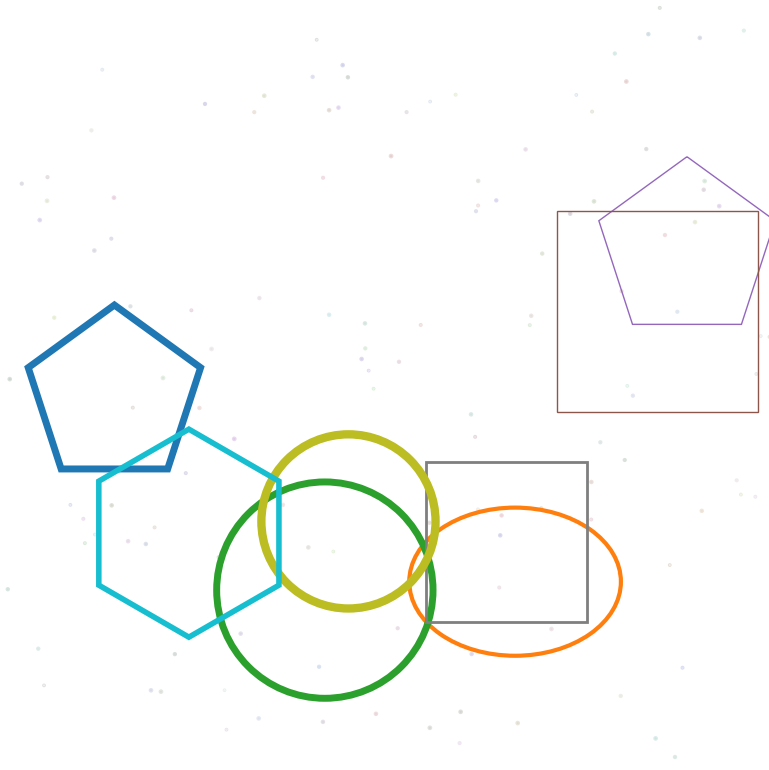[{"shape": "pentagon", "thickness": 2.5, "radius": 0.59, "center": [0.149, 0.486]}, {"shape": "oval", "thickness": 1.5, "radius": 0.69, "center": [0.669, 0.245]}, {"shape": "circle", "thickness": 2.5, "radius": 0.7, "center": [0.422, 0.234]}, {"shape": "pentagon", "thickness": 0.5, "radius": 0.6, "center": [0.892, 0.676]}, {"shape": "square", "thickness": 0.5, "radius": 0.65, "center": [0.854, 0.595]}, {"shape": "square", "thickness": 1, "radius": 0.52, "center": [0.658, 0.296]}, {"shape": "circle", "thickness": 3, "radius": 0.57, "center": [0.453, 0.323]}, {"shape": "hexagon", "thickness": 2, "radius": 0.68, "center": [0.245, 0.308]}]